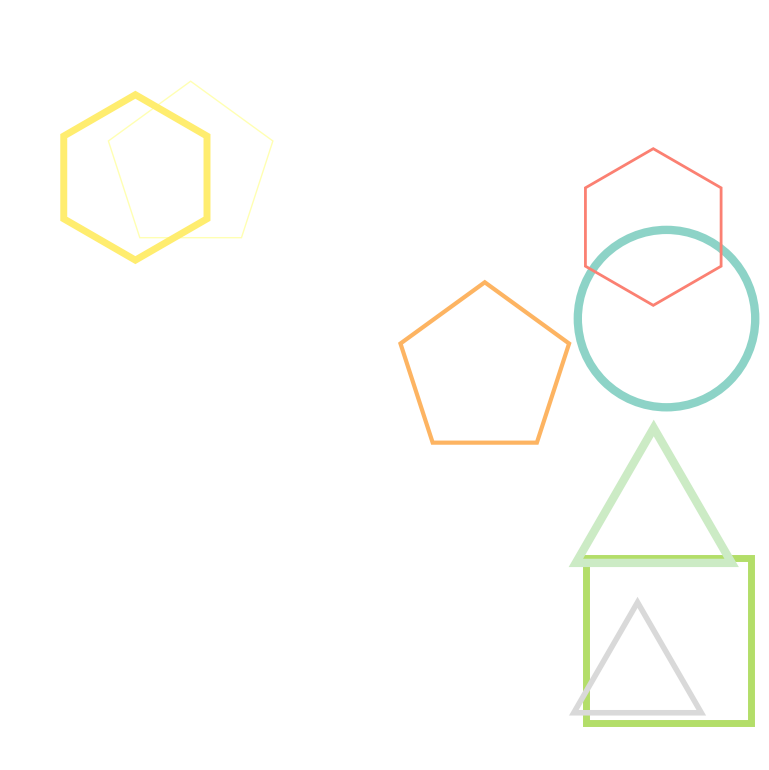[{"shape": "circle", "thickness": 3, "radius": 0.58, "center": [0.866, 0.586]}, {"shape": "pentagon", "thickness": 0.5, "radius": 0.56, "center": [0.248, 0.782]}, {"shape": "hexagon", "thickness": 1, "radius": 0.51, "center": [0.848, 0.705]}, {"shape": "pentagon", "thickness": 1.5, "radius": 0.58, "center": [0.63, 0.518]}, {"shape": "square", "thickness": 2.5, "radius": 0.53, "center": [0.869, 0.168]}, {"shape": "triangle", "thickness": 2, "radius": 0.48, "center": [0.828, 0.122]}, {"shape": "triangle", "thickness": 3, "radius": 0.58, "center": [0.849, 0.327]}, {"shape": "hexagon", "thickness": 2.5, "radius": 0.54, "center": [0.176, 0.77]}]